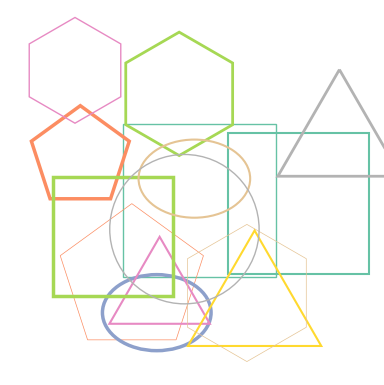[{"shape": "square", "thickness": 1.5, "radius": 0.92, "center": [0.774, 0.472]}, {"shape": "square", "thickness": 1, "radius": 0.99, "center": [0.518, 0.48]}, {"shape": "pentagon", "thickness": 0.5, "radius": 0.98, "center": [0.342, 0.275]}, {"shape": "pentagon", "thickness": 2.5, "radius": 0.67, "center": [0.209, 0.592]}, {"shape": "oval", "thickness": 2.5, "radius": 0.71, "center": [0.407, 0.188]}, {"shape": "triangle", "thickness": 1.5, "radius": 0.75, "center": [0.415, 0.234]}, {"shape": "hexagon", "thickness": 1, "radius": 0.69, "center": [0.195, 0.817]}, {"shape": "hexagon", "thickness": 2, "radius": 0.8, "center": [0.465, 0.756]}, {"shape": "square", "thickness": 2.5, "radius": 0.78, "center": [0.293, 0.386]}, {"shape": "triangle", "thickness": 1.5, "radius": 1.0, "center": [0.661, 0.201]}, {"shape": "oval", "thickness": 1.5, "radius": 0.72, "center": [0.505, 0.536]}, {"shape": "hexagon", "thickness": 0.5, "radius": 0.89, "center": [0.641, 0.239]}, {"shape": "triangle", "thickness": 2, "radius": 0.92, "center": [0.882, 0.635]}, {"shape": "circle", "thickness": 1, "radius": 0.97, "center": [0.479, 0.405]}]